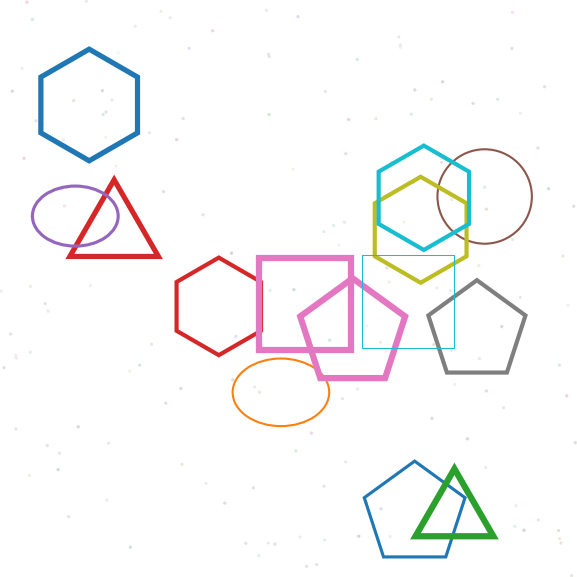[{"shape": "pentagon", "thickness": 1.5, "radius": 0.46, "center": [0.718, 0.109]}, {"shape": "hexagon", "thickness": 2.5, "radius": 0.48, "center": [0.154, 0.817]}, {"shape": "oval", "thickness": 1, "radius": 0.42, "center": [0.486, 0.32]}, {"shape": "triangle", "thickness": 3, "radius": 0.39, "center": [0.787, 0.109]}, {"shape": "triangle", "thickness": 2.5, "radius": 0.44, "center": [0.198, 0.599]}, {"shape": "hexagon", "thickness": 2, "radius": 0.42, "center": [0.379, 0.469]}, {"shape": "oval", "thickness": 1.5, "radius": 0.37, "center": [0.13, 0.625]}, {"shape": "circle", "thickness": 1, "radius": 0.41, "center": [0.839, 0.659]}, {"shape": "pentagon", "thickness": 3, "radius": 0.48, "center": [0.611, 0.422]}, {"shape": "square", "thickness": 3, "radius": 0.4, "center": [0.528, 0.473]}, {"shape": "pentagon", "thickness": 2, "radius": 0.44, "center": [0.826, 0.426]}, {"shape": "hexagon", "thickness": 2, "radius": 0.46, "center": [0.728, 0.601]}, {"shape": "hexagon", "thickness": 2, "radius": 0.45, "center": [0.734, 0.657]}, {"shape": "square", "thickness": 0.5, "radius": 0.4, "center": [0.706, 0.477]}]